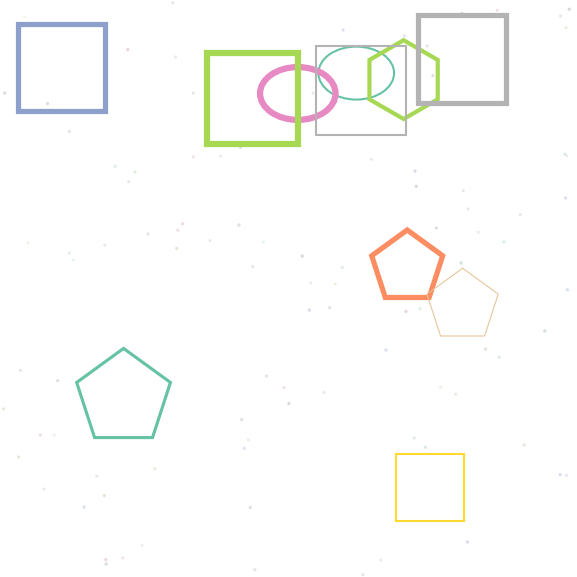[{"shape": "pentagon", "thickness": 1.5, "radius": 0.43, "center": [0.214, 0.31]}, {"shape": "oval", "thickness": 1, "radius": 0.33, "center": [0.617, 0.873]}, {"shape": "pentagon", "thickness": 2.5, "radius": 0.32, "center": [0.705, 0.536]}, {"shape": "square", "thickness": 2.5, "radius": 0.38, "center": [0.107, 0.883]}, {"shape": "oval", "thickness": 3, "radius": 0.33, "center": [0.516, 0.837]}, {"shape": "square", "thickness": 3, "radius": 0.39, "center": [0.437, 0.829]}, {"shape": "hexagon", "thickness": 2, "radius": 0.34, "center": [0.699, 0.861]}, {"shape": "square", "thickness": 1, "radius": 0.29, "center": [0.744, 0.155]}, {"shape": "pentagon", "thickness": 0.5, "radius": 0.32, "center": [0.801, 0.47]}, {"shape": "square", "thickness": 2.5, "radius": 0.38, "center": [0.799, 0.897]}, {"shape": "square", "thickness": 1, "radius": 0.39, "center": [0.625, 0.843]}]